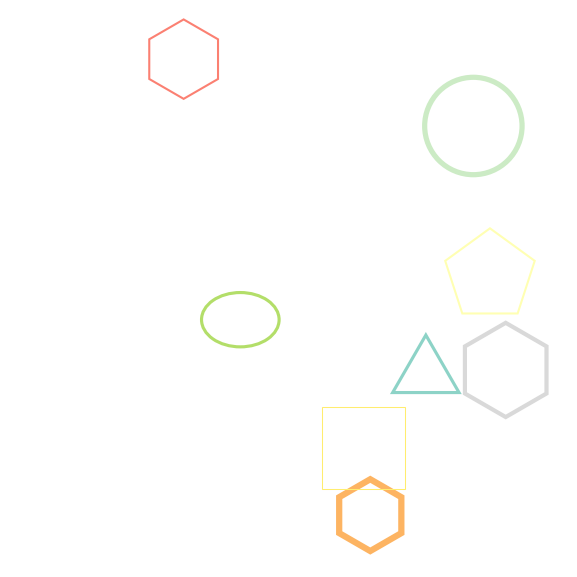[{"shape": "triangle", "thickness": 1.5, "radius": 0.33, "center": [0.737, 0.353]}, {"shape": "pentagon", "thickness": 1, "radius": 0.41, "center": [0.848, 0.522]}, {"shape": "hexagon", "thickness": 1, "radius": 0.34, "center": [0.318, 0.897]}, {"shape": "hexagon", "thickness": 3, "radius": 0.31, "center": [0.641, 0.107]}, {"shape": "oval", "thickness": 1.5, "radius": 0.34, "center": [0.416, 0.446]}, {"shape": "hexagon", "thickness": 2, "radius": 0.41, "center": [0.876, 0.359]}, {"shape": "circle", "thickness": 2.5, "radius": 0.42, "center": [0.82, 0.781]}, {"shape": "square", "thickness": 0.5, "radius": 0.36, "center": [0.63, 0.223]}]